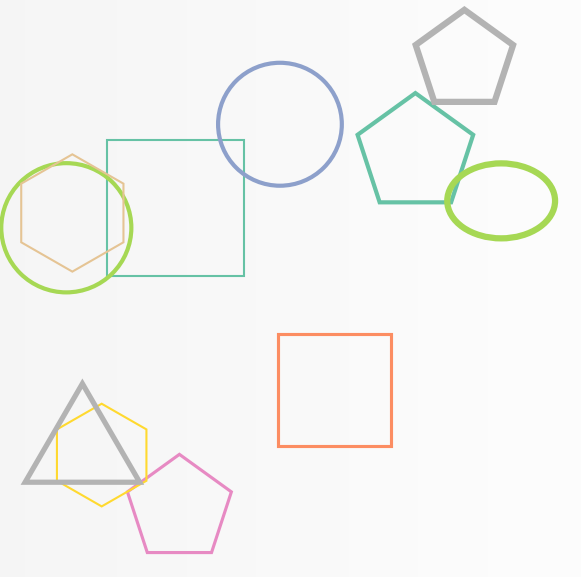[{"shape": "pentagon", "thickness": 2, "radius": 0.52, "center": [0.715, 0.733]}, {"shape": "square", "thickness": 1, "radius": 0.59, "center": [0.301, 0.639]}, {"shape": "square", "thickness": 1.5, "radius": 0.49, "center": [0.575, 0.324]}, {"shape": "circle", "thickness": 2, "radius": 0.53, "center": [0.482, 0.784]}, {"shape": "pentagon", "thickness": 1.5, "radius": 0.47, "center": [0.309, 0.118]}, {"shape": "circle", "thickness": 2, "radius": 0.56, "center": [0.114, 0.605]}, {"shape": "oval", "thickness": 3, "radius": 0.46, "center": [0.862, 0.651]}, {"shape": "hexagon", "thickness": 1, "radius": 0.44, "center": [0.175, 0.211]}, {"shape": "hexagon", "thickness": 1, "radius": 0.51, "center": [0.124, 0.63]}, {"shape": "triangle", "thickness": 2.5, "radius": 0.57, "center": [0.142, 0.221]}, {"shape": "pentagon", "thickness": 3, "radius": 0.44, "center": [0.799, 0.894]}]